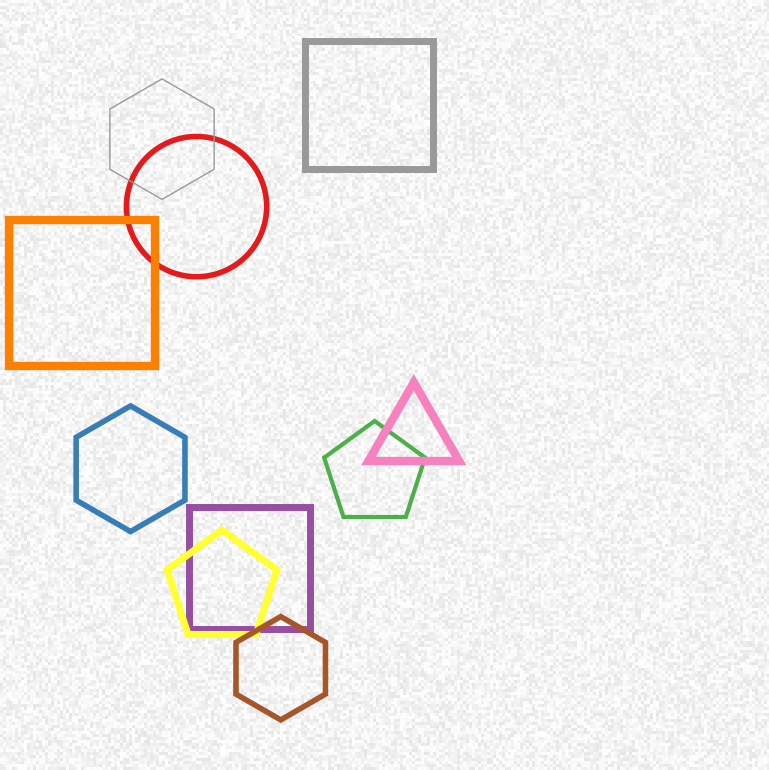[{"shape": "circle", "thickness": 2, "radius": 0.46, "center": [0.255, 0.732]}, {"shape": "hexagon", "thickness": 2, "radius": 0.41, "center": [0.17, 0.391]}, {"shape": "pentagon", "thickness": 1.5, "radius": 0.34, "center": [0.487, 0.384]}, {"shape": "square", "thickness": 2.5, "radius": 0.39, "center": [0.324, 0.262]}, {"shape": "square", "thickness": 3, "radius": 0.47, "center": [0.106, 0.62]}, {"shape": "pentagon", "thickness": 2.5, "radius": 0.37, "center": [0.288, 0.237]}, {"shape": "hexagon", "thickness": 2, "radius": 0.34, "center": [0.365, 0.132]}, {"shape": "triangle", "thickness": 3, "radius": 0.34, "center": [0.537, 0.435]}, {"shape": "hexagon", "thickness": 0.5, "radius": 0.39, "center": [0.21, 0.819]}, {"shape": "square", "thickness": 2.5, "radius": 0.42, "center": [0.479, 0.864]}]